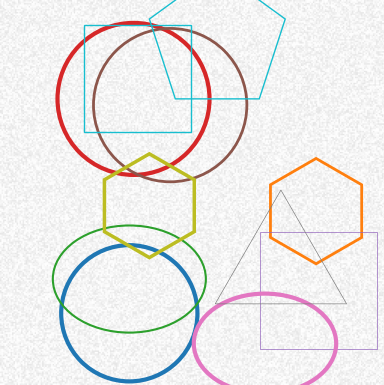[{"shape": "circle", "thickness": 3, "radius": 0.88, "center": [0.336, 0.186]}, {"shape": "hexagon", "thickness": 2, "radius": 0.68, "center": [0.821, 0.452]}, {"shape": "oval", "thickness": 1.5, "radius": 0.99, "center": [0.336, 0.275]}, {"shape": "circle", "thickness": 3, "radius": 0.99, "center": [0.347, 0.743]}, {"shape": "square", "thickness": 0.5, "radius": 0.76, "center": [0.828, 0.245]}, {"shape": "circle", "thickness": 2, "radius": 1.0, "center": [0.442, 0.727]}, {"shape": "oval", "thickness": 3, "radius": 0.92, "center": [0.688, 0.108]}, {"shape": "triangle", "thickness": 0.5, "radius": 0.99, "center": [0.73, 0.309]}, {"shape": "hexagon", "thickness": 2.5, "radius": 0.67, "center": [0.388, 0.466]}, {"shape": "square", "thickness": 1, "radius": 0.7, "center": [0.357, 0.795]}, {"shape": "pentagon", "thickness": 1, "radius": 0.93, "center": [0.564, 0.893]}]